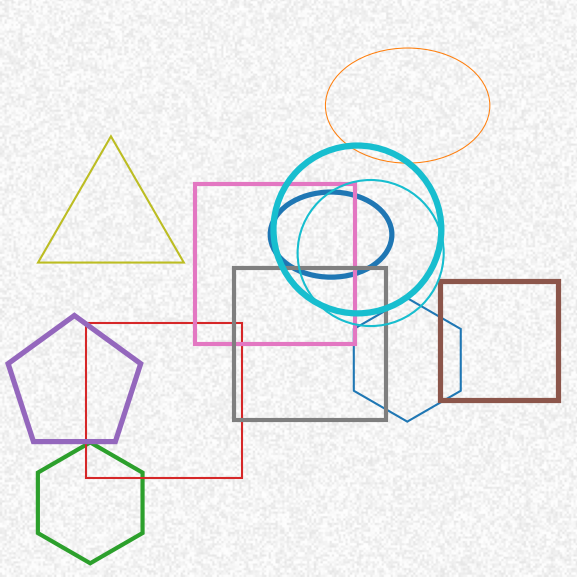[{"shape": "oval", "thickness": 2.5, "radius": 0.53, "center": [0.573, 0.593]}, {"shape": "hexagon", "thickness": 1, "radius": 0.53, "center": [0.705, 0.376]}, {"shape": "oval", "thickness": 0.5, "radius": 0.71, "center": [0.706, 0.816]}, {"shape": "hexagon", "thickness": 2, "radius": 0.52, "center": [0.156, 0.128]}, {"shape": "square", "thickness": 1, "radius": 0.67, "center": [0.284, 0.306]}, {"shape": "pentagon", "thickness": 2.5, "radius": 0.6, "center": [0.129, 0.332]}, {"shape": "square", "thickness": 2.5, "radius": 0.51, "center": [0.864, 0.41]}, {"shape": "square", "thickness": 2, "radius": 0.69, "center": [0.476, 0.542]}, {"shape": "square", "thickness": 2, "radius": 0.66, "center": [0.537, 0.404]}, {"shape": "triangle", "thickness": 1, "radius": 0.73, "center": [0.192, 0.617]}, {"shape": "circle", "thickness": 1, "radius": 0.63, "center": [0.642, 0.561]}, {"shape": "circle", "thickness": 3, "radius": 0.73, "center": [0.619, 0.602]}]